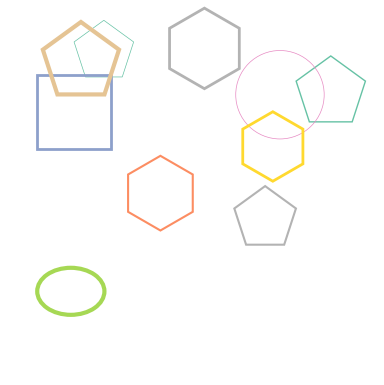[{"shape": "pentagon", "thickness": 0.5, "radius": 0.41, "center": [0.27, 0.866]}, {"shape": "pentagon", "thickness": 1, "radius": 0.47, "center": [0.859, 0.76]}, {"shape": "hexagon", "thickness": 1.5, "radius": 0.48, "center": [0.417, 0.498]}, {"shape": "square", "thickness": 2, "radius": 0.48, "center": [0.192, 0.708]}, {"shape": "circle", "thickness": 0.5, "radius": 0.57, "center": [0.727, 0.754]}, {"shape": "oval", "thickness": 3, "radius": 0.44, "center": [0.184, 0.243]}, {"shape": "hexagon", "thickness": 2, "radius": 0.45, "center": [0.709, 0.62]}, {"shape": "pentagon", "thickness": 3, "radius": 0.52, "center": [0.21, 0.839]}, {"shape": "pentagon", "thickness": 1.5, "radius": 0.42, "center": [0.689, 0.433]}, {"shape": "hexagon", "thickness": 2, "radius": 0.52, "center": [0.531, 0.874]}]